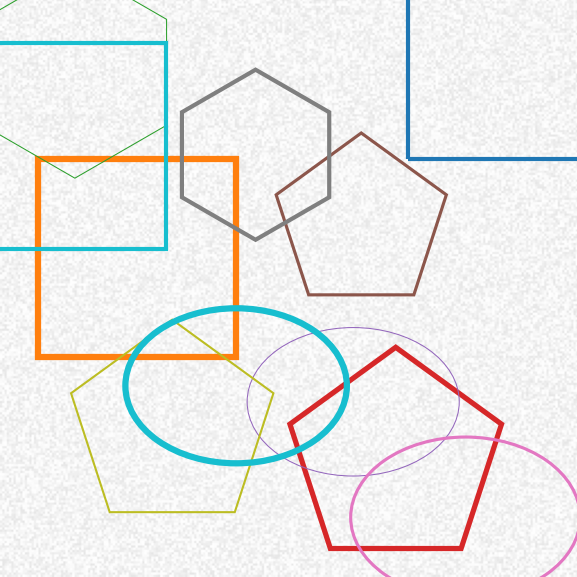[{"shape": "square", "thickness": 2, "radius": 0.82, "center": [0.871, 0.888]}, {"shape": "square", "thickness": 3, "radius": 0.86, "center": [0.237, 0.553]}, {"shape": "hexagon", "thickness": 0.5, "radius": 0.92, "center": [0.13, 0.874]}, {"shape": "pentagon", "thickness": 2.5, "radius": 0.96, "center": [0.685, 0.205]}, {"shape": "oval", "thickness": 0.5, "radius": 0.92, "center": [0.612, 0.303]}, {"shape": "pentagon", "thickness": 1.5, "radius": 0.77, "center": [0.626, 0.614]}, {"shape": "oval", "thickness": 1.5, "radius": 0.99, "center": [0.806, 0.103]}, {"shape": "hexagon", "thickness": 2, "radius": 0.74, "center": [0.443, 0.731]}, {"shape": "pentagon", "thickness": 1, "radius": 0.92, "center": [0.298, 0.261]}, {"shape": "square", "thickness": 2, "radius": 0.89, "center": [0.109, 0.746]}, {"shape": "oval", "thickness": 3, "radius": 0.96, "center": [0.409, 0.331]}]